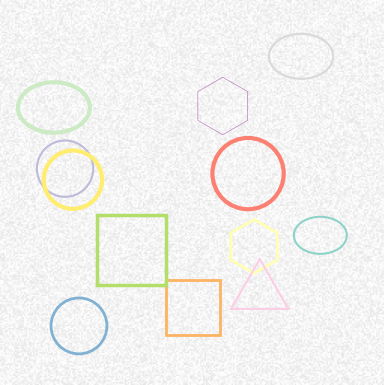[{"shape": "oval", "thickness": 1.5, "radius": 0.34, "center": [0.832, 0.389]}, {"shape": "hexagon", "thickness": 2, "radius": 0.35, "center": [0.66, 0.36]}, {"shape": "circle", "thickness": 1.5, "radius": 0.37, "center": [0.169, 0.562]}, {"shape": "circle", "thickness": 3, "radius": 0.46, "center": [0.644, 0.549]}, {"shape": "circle", "thickness": 2, "radius": 0.36, "center": [0.205, 0.154]}, {"shape": "square", "thickness": 2, "radius": 0.36, "center": [0.501, 0.201]}, {"shape": "square", "thickness": 2.5, "radius": 0.45, "center": [0.342, 0.351]}, {"shape": "triangle", "thickness": 1.5, "radius": 0.43, "center": [0.675, 0.241]}, {"shape": "oval", "thickness": 1.5, "radius": 0.42, "center": [0.782, 0.854]}, {"shape": "hexagon", "thickness": 0.5, "radius": 0.37, "center": [0.579, 0.725]}, {"shape": "oval", "thickness": 3, "radius": 0.47, "center": [0.14, 0.721]}, {"shape": "circle", "thickness": 3, "radius": 0.38, "center": [0.189, 0.533]}]